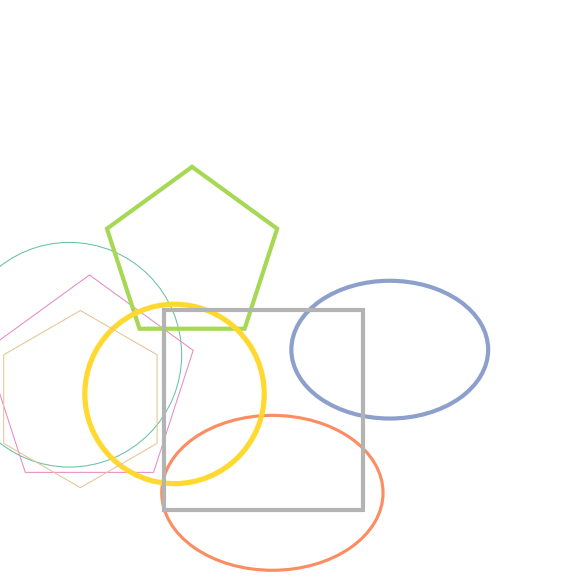[{"shape": "circle", "thickness": 0.5, "radius": 0.97, "center": [0.12, 0.385]}, {"shape": "oval", "thickness": 1.5, "radius": 0.96, "center": [0.472, 0.146]}, {"shape": "oval", "thickness": 2, "radius": 0.85, "center": [0.675, 0.394]}, {"shape": "pentagon", "thickness": 0.5, "radius": 0.94, "center": [0.155, 0.334]}, {"shape": "pentagon", "thickness": 2, "radius": 0.77, "center": [0.333, 0.555]}, {"shape": "circle", "thickness": 2.5, "radius": 0.78, "center": [0.302, 0.317]}, {"shape": "hexagon", "thickness": 0.5, "radius": 0.77, "center": [0.139, 0.308]}, {"shape": "square", "thickness": 2, "radius": 0.86, "center": [0.456, 0.289]}]